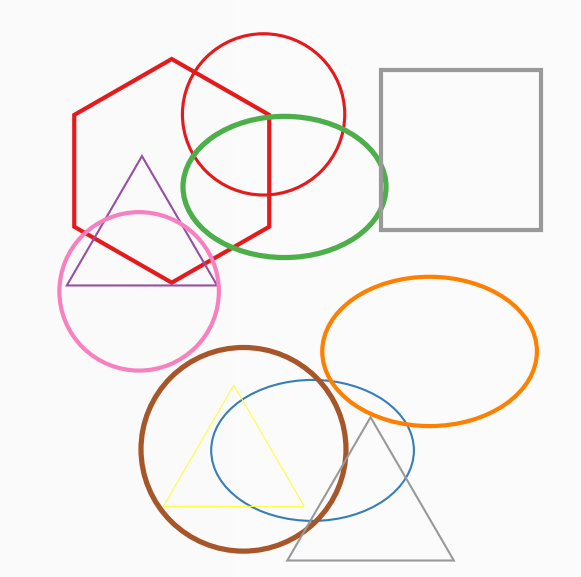[{"shape": "hexagon", "thickness": 2, "radius": 0.97, "center": [0.295, 0.703]}, {"shape": "circle", "thickness": 1.5, "radius": 0.7, "center": [0.453, 0.801]}, {"shape": "oval", "thickness": 1, "radius": 0.87, "center": [0.538, 0.219]}, {"shape": "oval", "thickness": 2.5, "radius": 0.87, "center": [0.489, 0.675]}, {"shape": "triangle", "thickness": 1, "radius": 0.75, "center": [0.244, 0.579]}, {"shape": "oval", "thickness": 2, "radius": 0.92, "center": [0.739, 0.391]}, {"shape": "triangle", "thickness": 0.5, "radius": 0.7, "center": [0.402, 0.192]}, {"shape": "circle", "thickness": 2.5, "radius": 0.88, "center": [0.419, 0.221]}, {"shape": "circle", "thickness": 2, "radius": 0.69, "center": [0.239, 0.495]}, {"shape": "square", "thickness": 2, "radius": 0.69, "center": [0.793, 0.739]}, {"shape": "triangle", "thickness": 1, "radius": 0.83, "center": [0.638, 0.111]}]